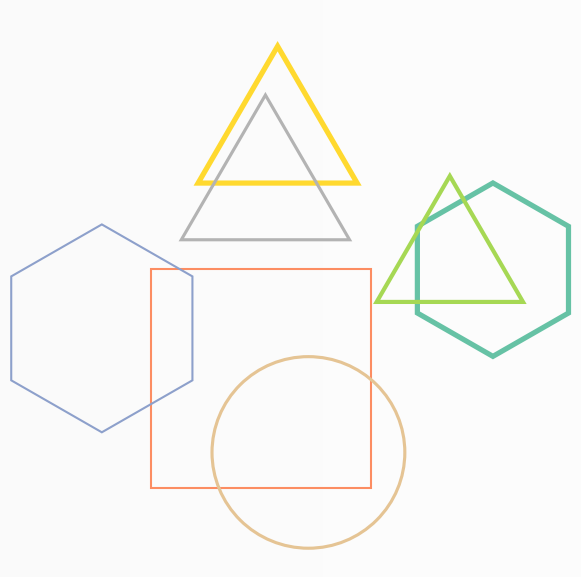[{"shape": "hexagon", "thickness": 2.5, "radius": 0.75, "center": [0.848, 0.532]}, {"shape": "square", "thickness": 1, "radius": 0.95, "center": [0.449, 0.344]}, {"shape": "hexagon", "thickness": 1, "radius": 0.9, "center": [0.175, 0.431]}, {"shape": "triangle", "thickness": 2, "radius": 0.73, "center": [0.774, 0.549]}, {"shape": "triangle", "thickness": 2.5, "radius": 0.79, "center": [0.478, 0.761]}, {"shape": "circle", "thickness": 1.5, "radius": 0.83, "center": [0.531, 0.216]}, {"shape": "triangle", "thickness": 1.5, "radius": 0.84, "center": [0.457, 0.667]}]